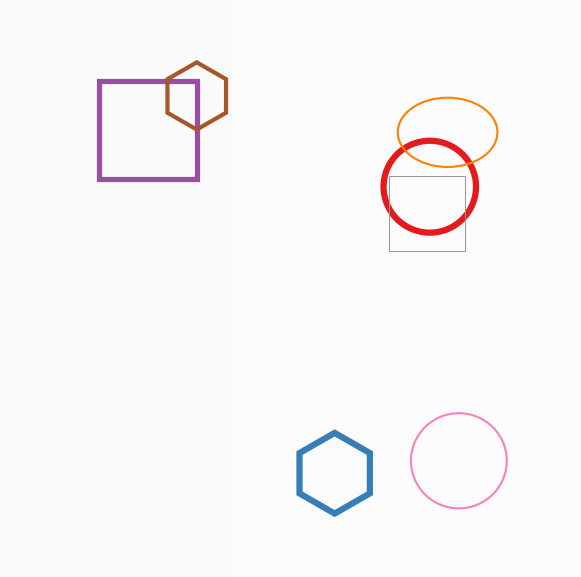[{"shape": "circle", "thickness": 3, "radius": 0.4, "center": [0.739, 0.676]}, {"shape": "hexagon", "thickness": 3, "radius": 0.35, "center": [0.576, 0.18]}, {"shape": "square", "thickness": 2.5, "radius": 0.42, "center": [0.254, 0.774]}, {"shape": "oval", "thickness": 1, "radius": 0.43, "center": [0.77, 0.77]}, {"shape": "hexagon", "thickness": 2, "radius": 0.29, "center": [0.338, 0.833]}, {"shape": "circle", "thickness": 1, "radius": 0.41, "center": [0.789, 0.201]}, {"shape": "square", "thickness": 0.5, "radius": 0.33, "center": [0.735, 0.63]}]